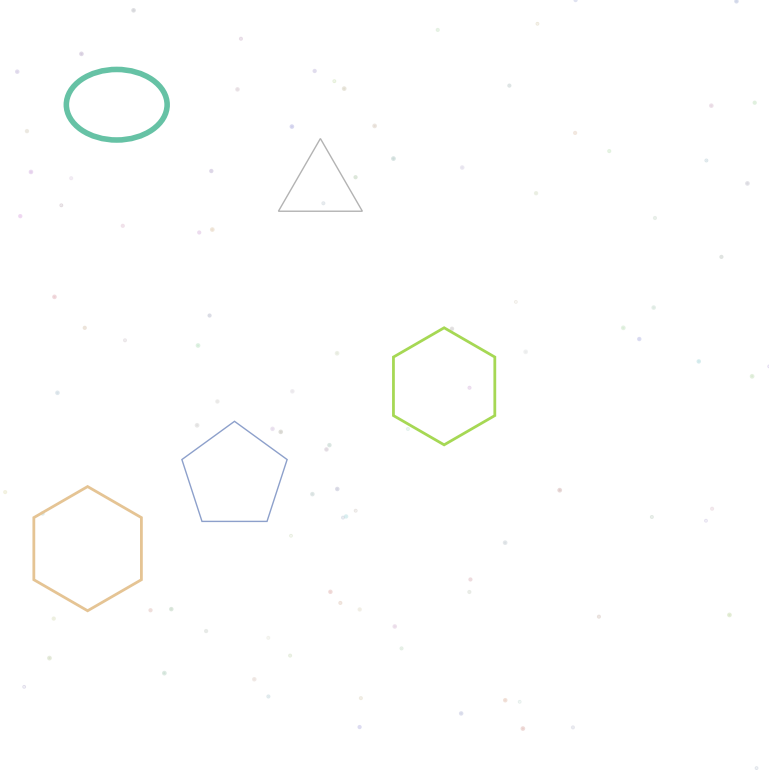[{"shape": "oval", "thickness": 2, "radius": 0.33, "center": [0.152, 0.864]}, {"shape": "pentagon", "thickness": 0.5, "radius": 0.36, "center": [0.305, 0.381]}, {"shape": "hexagon", "thickness": 1, "radius": 0.38, "center": [0.577, 0.498]}, {"shape": "hexagon", "thickness": 1, "radius": 0.4, "center": [0.114, 0.287]}, {"shape": "triangle", "thickness": 0.5, "radius": 0.31, "center": [0.416, 0.757]}]